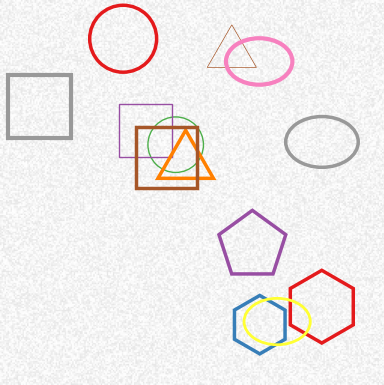[{"shape": "circle", "thickness": 2.5, "radius": 0.43, "center": [0.32, 0.899]}, {"shape": "hexagon", "thickness": 2.5, "radius": 0.47, "center": [0.836, 0.203]}, {"shape": "hexagon", "thickness": 2.5, "radius": 0.38, "center": [0.675, 0.157]}, {"shape": "circle", "thickness": 1, "radius": 0.36, "center": [0.456, 0.624]}, {"shape": "pentagon", "thickness": 2.5, "radius": 0.46, "center": [0.656, 0.362]}, {"shape": "square", "thickness": 1, "radius": 0.34, "center": [0.378, 0.662]}, {"shape": "triangle", "thickness": 2.5, "radius": 0.42, "center": [0.482, 0.578]}, {"shape": "oval", "thickness": 2, "radius": 0.43, "center": [0.72, 0.165]}, {"shape": "square", "thickness": 2.5, "radius": 0.4, "center": [0.432, 0.59]}, {"shape": "triangle", "thickness": 0.5, "radius": 0.37, "center": [0.602, 0.862]}, {"shape": "oval", "thickness": 3, "radius": 0.43, "center": [0.673, 0.84]}, {"shape": "square", "thickness": 3, "radius": 0.41, "center": [0.102, 0.724]}, {"shape": "oval", "thickness": 2.5, "radius": 0.47, "center": [0.836, 0.631]}]